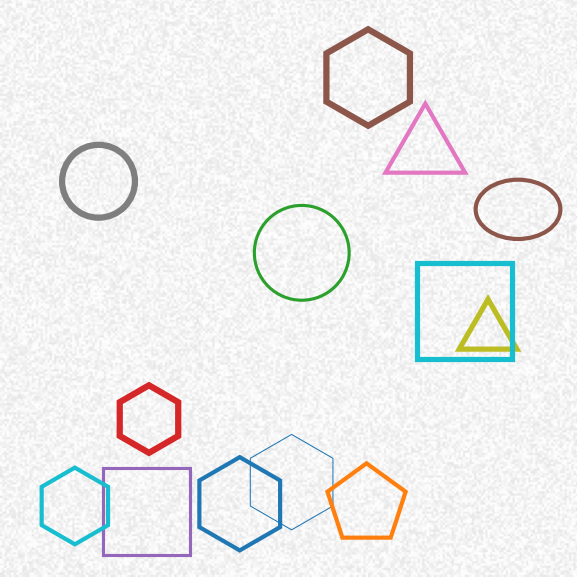[{"shape": "hexagon", "thickness": 2, "radius": 0.4, "center": [0.415, 0.127]}, {"shape": "hexagon", "thickness": 0.5, "radius": 0.41, "center": [0.505, 0.164]}, {"shape": "pentagon", "thickness": 2, "radius": 0.36, "center": [0.635, 0.126]}, {"shape": "circle", "thickness": 1.5, "radius": 0.41, "center": [0.523, 0.561]}, {"shape": "hexagon", "thickness": 3, "radius": 0.29, "center": [0.258, 0.273]}, {"shape": "square", "thickness": 1.5, "radius": 0.37, "center": [0.254, 0.113]}, {"shape": "hexagon", "thickness": 3, "radius": 0.42, "center": [0.638, 0.865]}, {"shape": "oval", "thickness": 2, "radius": 0.37, "center": [0.897, 0.637]}, {"shape": "triangle", "thickness": 2, "radius": 0.4, "center": [0.736, 0.74]}, {"shape": "circle", "thickness": 3, "radius": 0.32, "center": [0.171, 0.685]}, {"shape": "triangle", "thickness": 2.5, "radius": 0.29, "center": [0.845, 0.423]}, {"shape": "square", "thickness": 2.5, "radius": 0.41, "center": [0.804, 0.461]}, {"shape": "hexagon", "thickness": 2, "radius": 0.33, "center": [0.13, 0.123]}]